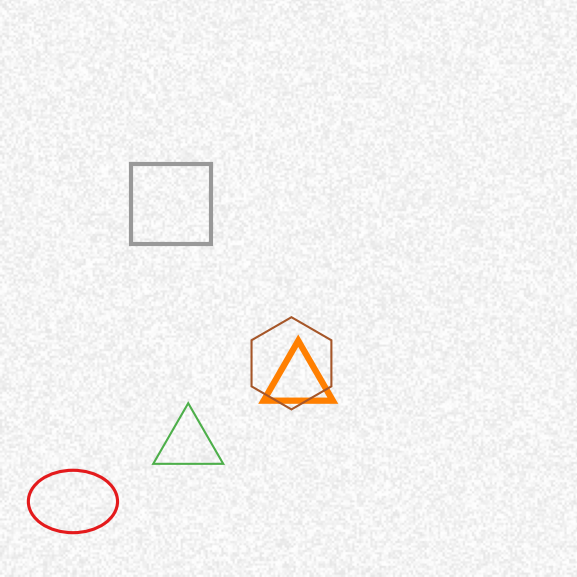[{"shape": "oval", "thickness": 1.5, "radius": 0.39, "center": [0.126, 0.131]}, {"shape": "triangle", "thickness": 1, "radius": 0.35, "center": [0.326, 0.231]}, {"shape": "triangle", "thickness": 3, "radius": 0.35, "center": [0.516, 0.34]}, {"shape": "hexagon", "thickness": 1, "radius": 0.4, "center": [0.505, 0.37]}, {"shape": "square", "thickness": 2, "radius": 0.35, "center": [0.296, 0.646]}]